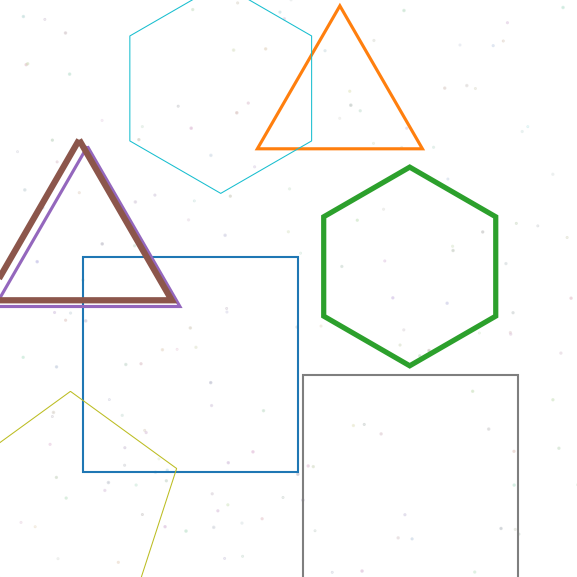[{"shape": "square", "thickness": 1, "radius": 0.93, "center": [0.33, 0.368]}, {"shape": "triangle", "thickness": 1.5, "radius": 0.83, "center": [0.589, 0.824]}, {"shape": "hexagon", "thickness": 2.5, "radius": 0.86, "center": [0.709, 0.538]}, {"shape": "triangle", "thickness": 1.5, "radius": 0.92, "center": [0.151, 0.561]}, {"shape": "triangle", "thickness": 3, "radius": 0.93, "center": [0.137, 0.572]}, {"shape": "square", "thickness": 1, "radius": 0.93, "center": [0.711, 0.163]}, {"shape": "pentagon", "thickness": 0.5, "radius": 0.97, "center": [0.122, 0.128]}, {"shape": "hexagon", "thickness": 0.5, "radius": 0.91, "center": [0.382, 0.846]}]